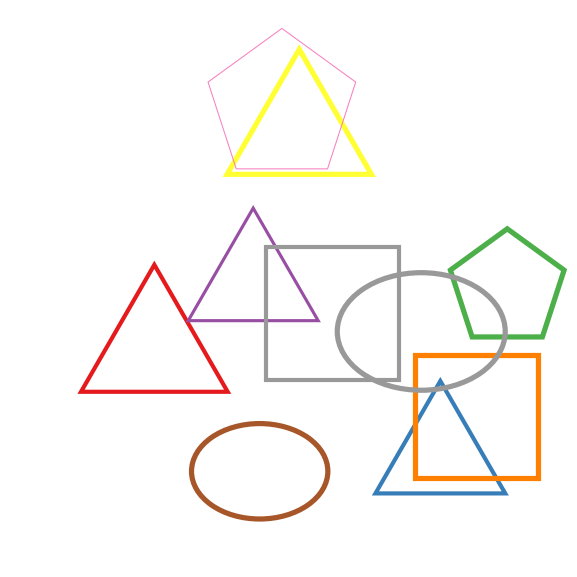[{"shape": "triangle", "thickness": 2, "radius": 0.73, "center": [0.267, 0.394]}, {"shape": "triangle", "thickness": 2, "radius": 0.65, "center": [0.762, 0.21]}, {"shape": "pentagon", "thickness": 2.5, "radius": 0.52, "center": [0.878, 0.499]}, {"shape": "triangle", "thickness": 1.5, "radius": 0.65, "center": [0.438, 0.509]}, {"shape": "square", "thickness": 2.5, "radius": 0.53, "center": [0.825, 0.279]}, {"shape": "triangle", "thickness": 2.5, "radius": 0.72, "center": [0.518, 0.769]}, {"shape": "oval", "thickness": 2.5, "radius": 0.59, "center": [0.45, 0.183]}, {"shape": "pentagon", "thickness": 0.5, "radius": 0.67, "center": [0.488, 0.815]}, {"shape": "square", "thickness": 2, "radius": 0.57, "center": [0.575, 0.456]}, {"shape": "oval", "thickness": 2.5, "radius": 0.73, "center": [0.729, 0.425]}]